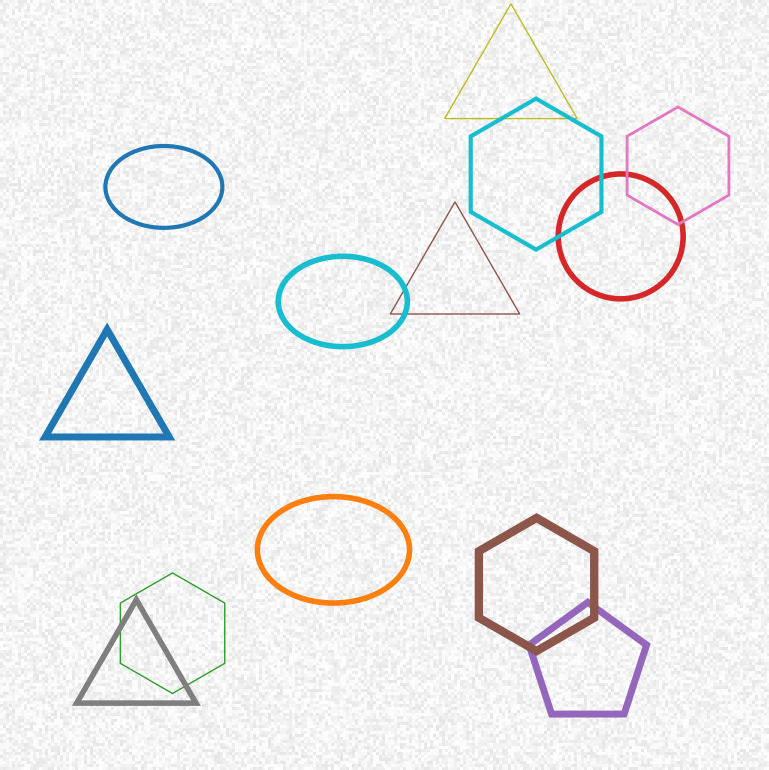[{"shape": "triangle", "thickness": 2.5, "radius": 0.47, "center": [0.139, 0.479]}, {"shape": "oval", "thickness": 1.5, "radius": 0.38, "center": [0.213, 0.757]}, {"shape": "oval", "thickness": 2, "radius": 0.49, "center": [0.433, 0.286]}, {"shape": "hexagon", "thickness": 0.5, "radius": 0.39, "center": [0.224, 0.178]}, {"shape": "circle", "thickness": 2, "radius": 0.41, "center": [0.806, 0.693]}, {"shape": "pentagon", "thickness": 2.5, "radius": 0.4, "center": [0.763, 0.138]}, {"shape": "triangle", "thickness": 0.5, "radius": 0.49, "center": [0.591, 0.641]}, {"shape": "hexagon", "thickness": 3, "radius": 0.43, "center": [0.697, 0.241]}, {"shape": "hexagon", "thickness": 1, "radius": 0.38, "center": [0.881, 0.785]}, {"shape": "triangle", "thickness": 2, "radius": 0.45, "center": [0.177, 0.132]}, {"shape": "triangle", "thickness": 0.5, "radius": 0.5, "center": [0.664, 0.896]}, {"shape": "hexagon", "thickness": 1.5, "radius": 0.49, "center": [0.696, 0.774]}, {"shape": "oval", "thickness": 2, "radius": 0.42, "center": [0.445, 0.608]}]